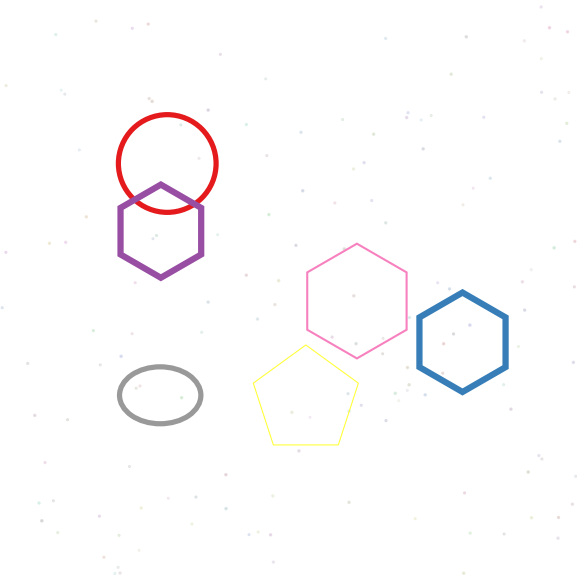[{"shape": "circle", "thickness": 2.5, "radius": 0.42, "center": [0.29, 0.716]}, {"shape": "hexagon", "thickness": 3, "radius": 0.43, "center": [0.801, 0.406]}, {"shape": "hexagon", "thickness": 3, "radius": 0.4, "center": [0.279, 0.599]}, {"shape": "pentagon", "thickness": 0.5, "radius": 0.48, "center": [0.53, 0.306]}, {"shape": "hexagon", "thickness": 1, "radius": 0.5, "center": [0.618, 0.478]}, {"shape": "oval", "thickness": 2.5, "radius": 0.35, "center": [0.277, 0.315]}]